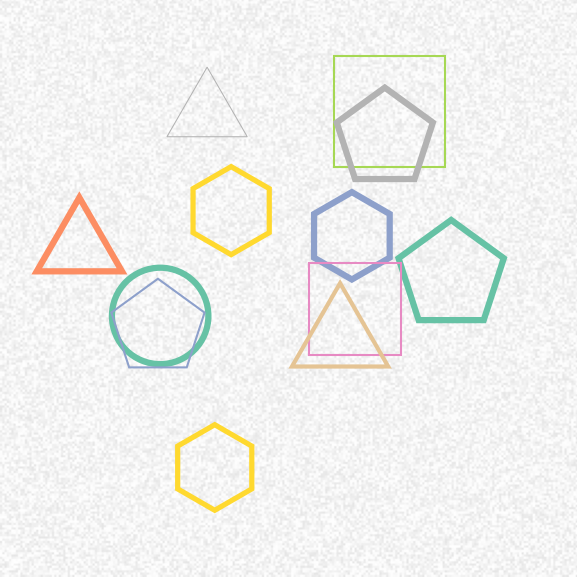[{"shape": "pentagon", "thickness": 3, "radius": 0.48, "center": [0.781, 0.522]}, {"shape": "circle", "thickness": 3, "radius": 0.42, "center": [0.277, 0.452]}, {"shape": "triangle", "thickness": 3, "radius": 0.43, "center": [0.137, 0.572]}, {"shape": "pentagon", "thickness": 1, "radius": 0.42, "center": [0.273, 0.432]}, {"shape": "hexagon", "thickness": 3, "radius": 0.38, "center": [0.609, 0.591]}, {"shape": "square", "thickness": 1, "radius": 0.4, "center": [0.615, 0.464]}, {"shape": "square", "thickness": 1, "radius": 0.48, "center": [0.675, 0.806]}, {"shape": "hexagon", "thickness": 2.5, "radius": 0.37, "center": [0.372, 0.19]}, {"shape": "hexagon", "thickness": 2.5, "radius": 0.38, "center": [0.4, 0.634]}, {"shape": "triangle", "thickness": 2, "radius": 0.48, "center": [0.589, 0.413]}, {"shape": "triangle", "thickness": 0.5, "radius": 0.4, "center": [0.359, 0.803]}, {"shape": "pentagon", "thickness": 3, "radius": 0.44, "center": [0.666, 0.76]}]